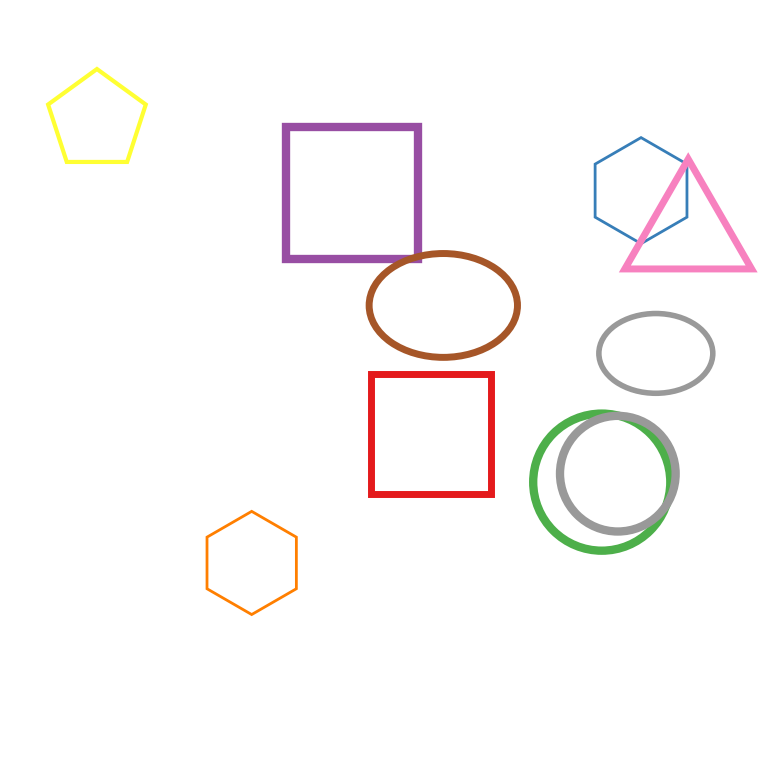[{"shape": "square", "thickness": 2.5, "radius": 0.39, "center": [0.56, 0.436]}, {"shape": "hexagon", "thickness": 1, "radius": 0.34, "center": [0.833, 0.752]}, {"shape": "circle", "thickness": 3, "radius": 0.45, "center": [0.781, 0.374]}, {"shape": "square", "thickness": 3, "radius": 0.43, "center": [0.458, 0.749]}, {"shape": "hexagon", "thickness": 1, "radius": 0.33, "center": [0.327, 0.269]}, {"shape": "pentagon", "thickness": 1.5, "radius": 0.33, "center": [0.126, 0.844]}, {"shape": "oval", "thickness": 2.5, "radius": 0.48, "center": [0.576, 0.603]}, {"shape": "triangle", "thickness": 2.5, "radius": 0.48, "center": [0.894, 0.698]}, {"shape": "oval", "thickness": 2, "radius": 0.37, "center": [0.852, 0.541]}, {"shape": "circle", "thickness": 3, "radius": 0.38, "center": [0.802, 0.385]}]